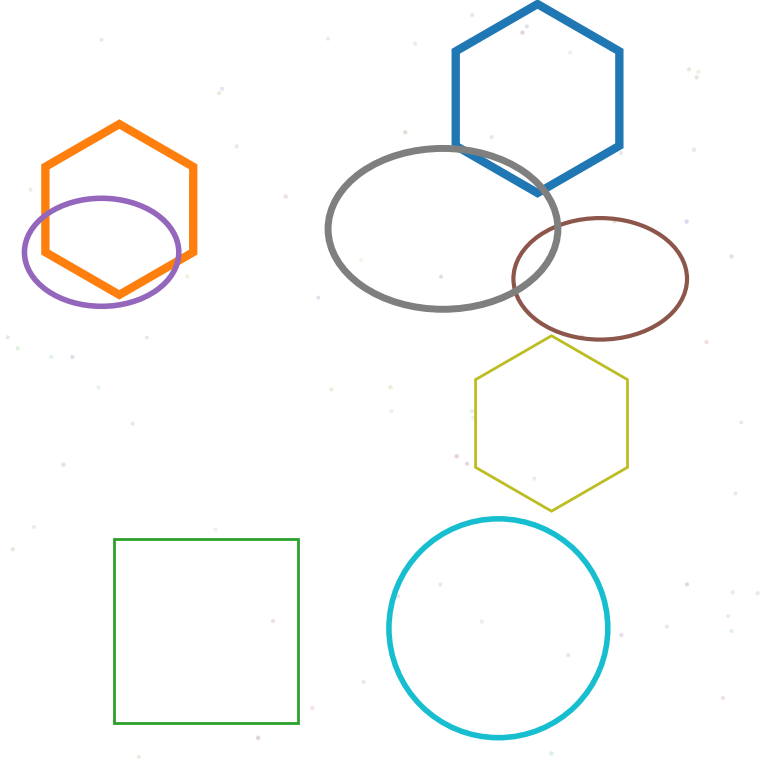[{"shape": "hexagon", "thickness": 3, "radius": 0.61, "center": [0.698, 0.872]}, {"shape": "hexagon", "thickness": 3, "radius": 0.55, "center": [0.155, 0.728]}, {"shape": "square", "thickness": 1, "radius": 0.6, "center": [0.267, 0.181]}, {"shape": "oval", "thickness": 2, "radius": 0.5, "center": [0.132, 0.672]}, {"shape": "oval", "thickness": 1.5, "radius": 0.56, "center": [0.78, 0.638]}, {"shape": "oval", "thickness": 2.5, "radius": 0.75, "center": [0.575, 0.703]}, {"shape": "hexagon", "thickness": 1, "radius": 0.57, "center": [0.716, 0.45]}, {"shape": "circle", "thickness": 2, "radius": 0.71, "center": [0.647, 0.184]}]